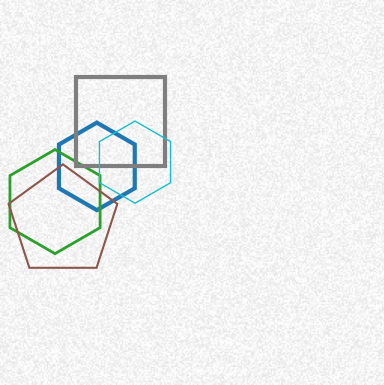[{"shape": "hexagon", "thickness": 3, "radius": 0.57, "center": [0.252, 0.568]}, {"shape": "hexagon", "thickness": 2, "radius": 0.68, "center": [0.143, 0.476]}, {"shape": "pentagon", "thickness": 1.5, "radius": 0.74, "center": [0.164, 0.425]}, {"shape": "square", "thickness": 3, "radius": 0.58, "center": [0.314, 0.685]}, {"shape": "hexagon", "thickness": 1, "radius": 0.53, "center": [0.351, 0.579]}]